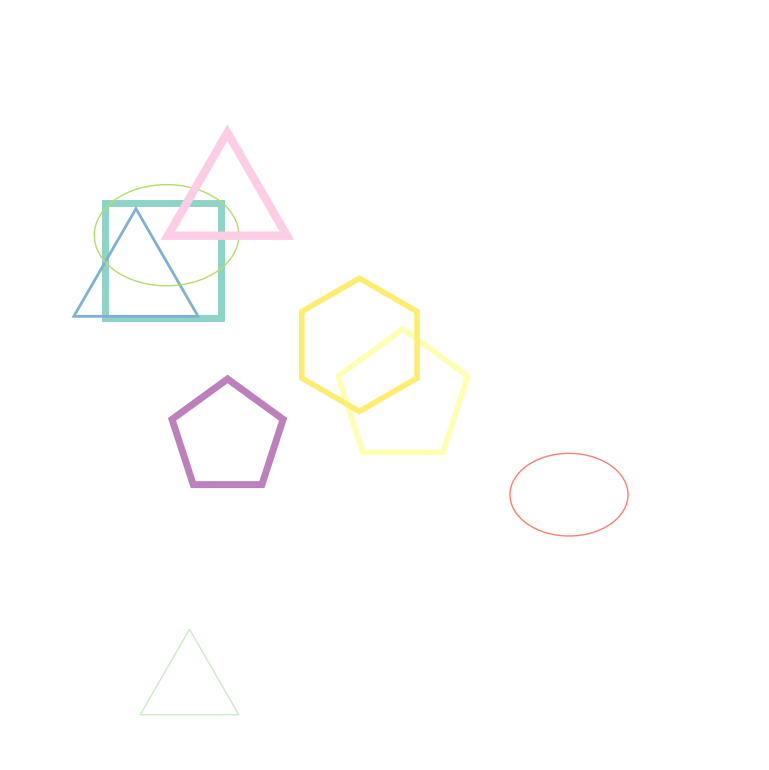[{"shape": "square", "thickness": 2.5, "radius": 0.37, "center": [0.212, 0.661]}, {"shape": "pentagon", "thickness": 2, "radius": 0.44, "center": [0.523, 0.484]}, {"shape": "oval", "thickness": 0.5, "radius": 0.38, "center": [0.739, 0.358]}, {"shape": "triangle", "thickness": 1, "radius": 0.47, "center": [0.177, 0.636]}, {"shape": "oval", "thickness": 0.5, "radius": 0.47, "center": [0.216, 0.695]}, {"shape": "triangle", "thickness": 3, "radius": 0.45, "center": [0.295, 0.738]}, {"shape": "pentagon", "thickness": 2.5, "radius": 0.38, "center": [0.296, 0.432]}, {"shape": "triangle", "thickness": 0.5, "radius": 0.37, "center": [0.246, 0.109]}, {"shape": "hexagon", "thickness": 2, "radius": 0.43, "center": [0.467, 0.552]}]